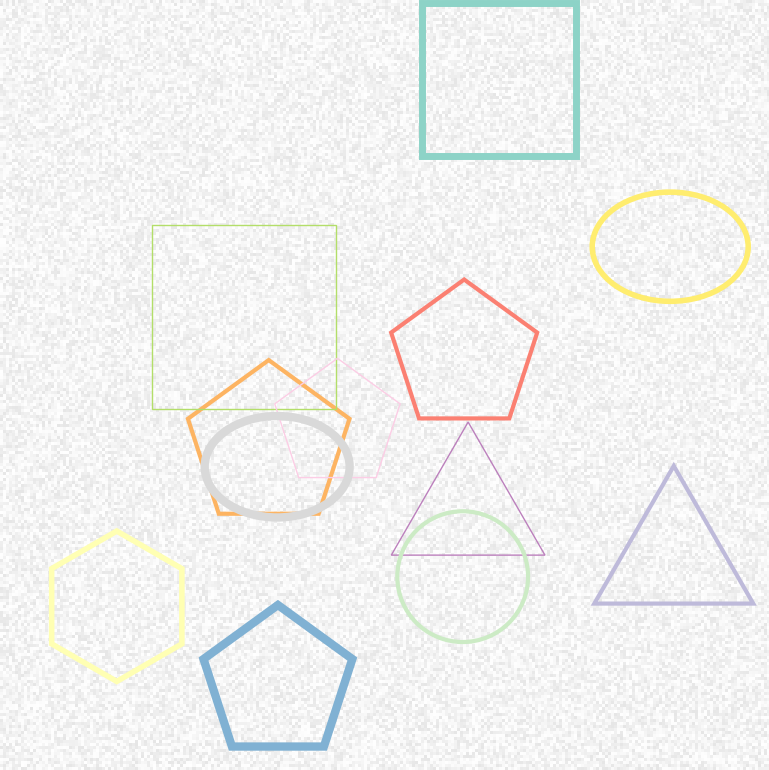[{"shape": "square", "thickness": 2.5, "radius": 0.5, "center": [0.648, 0.896]}, {"shape": "hexagon", "thickness": 2, "radius": 0.49, "center": [0.152, 0.213]}, {"shape": "triangle", "thickness": 1.5, "radius": 0.6, "center": [0.875, 0.276]}, {"shape": "pentagon", "thickness": 1.5, "radius": 0.5, "center": [0.603, 0.537]}, {"shape": "pentagon", "thickness": 3, "radius": 0.51, "center": [0.361, 0.113]}, {"shape": "pentagon", "thickness": 1.5, "radius": 0.55, "center": [0.349, 0.422]}, {"shape": "square", "thickness": 0.5, "radius": 0.6, "center": [0.317, 0.588]}, {"shape": "pentagon", "thickness": 0.5, "radius": 0.43, "center": [0.438, 0.449]}, {"shape": "oval", "thickness": 3, "radius": 0.47, "center": [0.36, 0.394]}, {"shape": "triangle", "thickness": 0.5, "radius": 0.58, "center": [0.608, 0.337]}, {"shape": "circle", "thickness": 1.5, "radius": 0.42, "center": [0.601, 0.251]}, {"shape": "oval", "thickness": 2, "radius": 0.51, "center": [0.87, 0.68]}]